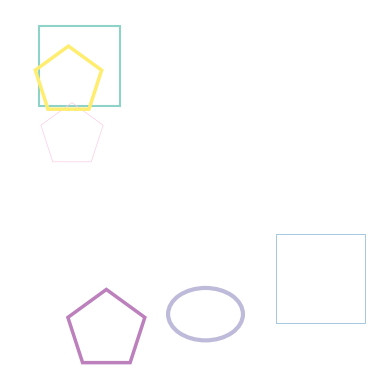[{"shape": "square", "thickness": 1.5, "radius": 0.52, "center": [0.206, 0.828]}, {"shape": "oval", "thickness": 3, "radius": 0.49, "center": [0.534, 0.184]}, {"shape": "square", "thickness": 0.5, "radius": 0.58, "center": [0.833, 0.277]}, {"shape": "pentagon", "thickness": 0.5, "radius": 0.43, "center": [0.187, 0.648]}, {"shape": "pentagon", "thickness": 2.5, "radius": 0.53, "center": [0.276, 0.143]}, {"shape": "pentagon", "thickness": 2.5, "radius": 0.45, "center": [0.178, 0.79]}]